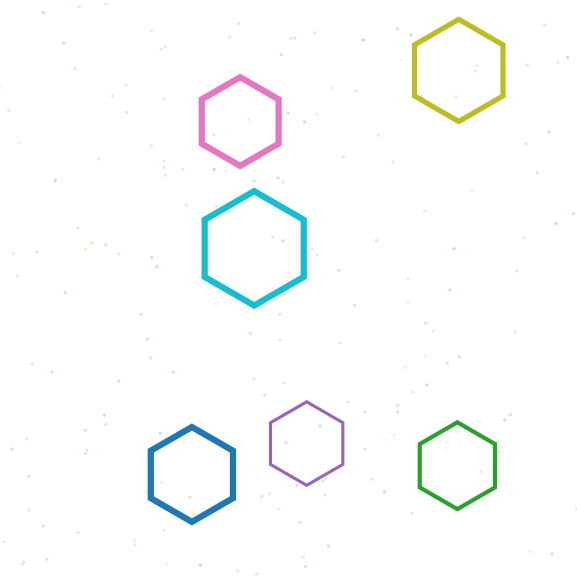[{"shape": "hexagon", "thickness": 3, "radius": 0.41, "center": [0.332, 0.178]}, {"shape": "hexagon", "thickness": 2, "radius": 0.38, "center": [0.792, 0.193]}, {"shape": "hexagon", "thickness": 1.5, "radius": 0.36, "center": [0.531, 0.231]}, {"shape": "hexagon", "thickness": 3, "radius": 0.38, "center": [0.416, 0.789]}, {"shape": "hexagon", "thickness": 2.5, "radius": 0.44, "center": [0.794, 0.877]}, {"shape": "hexagon", "thickness": 3, "radius": 0.5, "center": [0.44, 0.569]}]